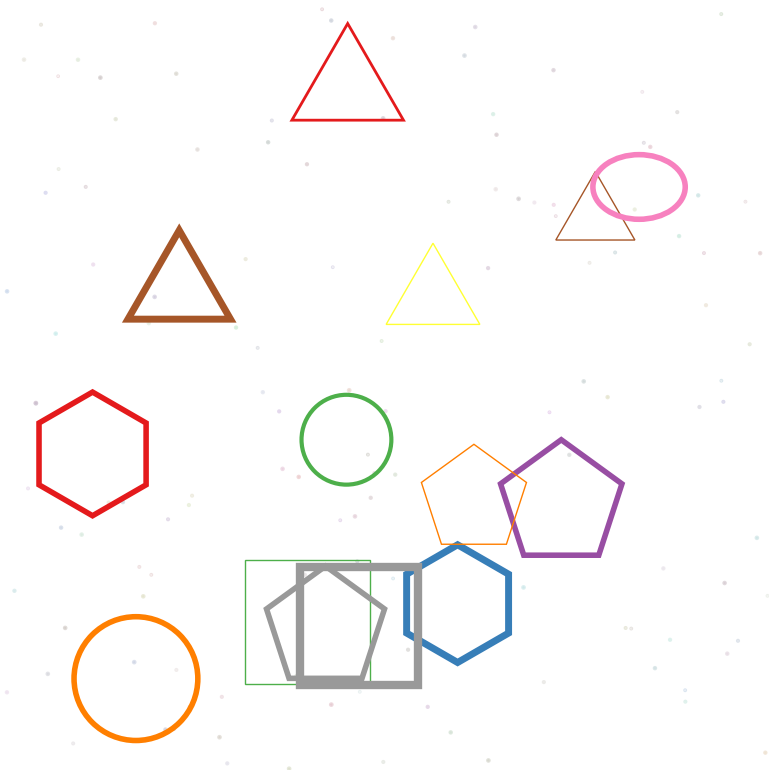[{"shape": "hexagon", "thickness": 2, "radius": 0.4, "center": [0.12, 0.411]}, {"shape": "triangle", "thickness": 1, "radius": 0.42, "center": [0.452, 0.886]}, {"shape": "hexagon", "thickness": 2.5, "radius": 0.38, "center": [0.594, 0.216]}, {"shape": "circle", "thickness": 1.5, "radius": 0.29, "center": [0.45, 0.429]}, {"shape": "square", "thickness": 0.5, "radius": 0.4, "center": [0.399, 0.192]}, {"shape": "pentagon", "thickness": 2, "radius": 0.41, "center": [0.729, 0.346]}, {"shape": "circle", "thickness": 2, "radius": 0.4, "center": [0.177, 0.119]}, {"shape": "pentagon", "thickness": 0.5, "radius": 0.36, "center": [0.616, 0.351]}, {"shape": "triangle", "thickness": 0.5, "radius": 0.35, "center": [0.562, 0.614]}, {"shape": "triangle", "thickness": 0.5, "radius": 0.3, "center": [0.773, 0.718]}, {"shape": "triangle", "thickness": 2.5, "radius": 0.38, "center": [0.233, 0.624]}, {"shape": "oval", "thickness": 2, "radius": 0.3, "center": [0.83, 0.757]}, {"shape": "pentagon", "thickness": 2, "radius": 0.4, "center": [0.423, 0.184]}, {"shape": "square", "thickness": 3, "radius": 0.38, "center": [0.466, 0.187]}]